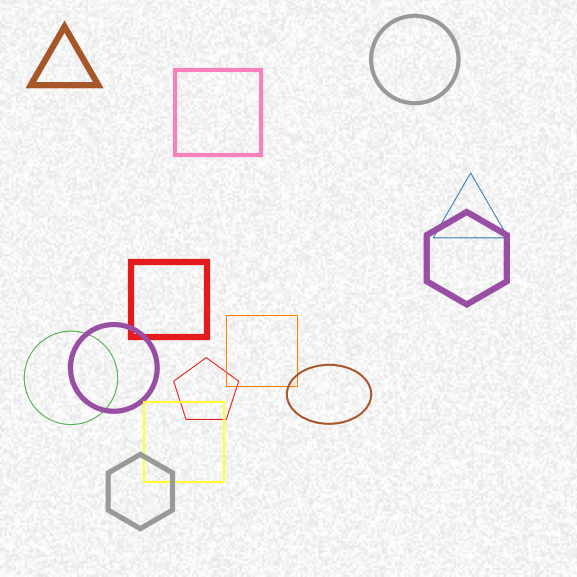[{"shape": "square", "thickness": 3, "radius": 0.33, "center": [0.292, 0.481]}, {"shape": "pentagon", "thickness": 0.5, "radius": 0.3, "center": [0.357, 0.321]}, {"shape": "triangle", "thickness": 0.5, "radius": 0.37, "center": [0.815, 0.625]}, {"shape": "circle", "thickness": 0.5, "radius": 0.4, "center": [0.123, 0.345]}, {"shape": "circle", "thickness": 2.5, "radius": 0.38, "center": [0.197, 0.362]}, {"shape": "hexagon", "thickness": 3, "radius": 0.4, "center": [0.808, 0.552]}, {"shape": "square", "thickness": 0.5, "radius": 0.31, "center": [0.454, 0.393]}, {"shape": "square", "thickness": 1, "radius": 0.34, "center": [0.319, 0.234]}, {"shape": "triangle", "thickness": 3, "radius": 0.34, "center": [0.112, 0.885]}, {"shape": "oval", "thickness": 1, "radius": 0.37, "center": [0.57, 0.316]}, {"shape": "square", "thickness": 2, "radius": 0.37, "center": [0.378, 0.805]}, {"shape": "hexagon", "thickness": 2.5, "radius": 0.32, "center": [0.243, 0.148]}, {"shape": "circle", "thickness": 2, "radius": 0.38, "center": [0.718, 0.896]}]